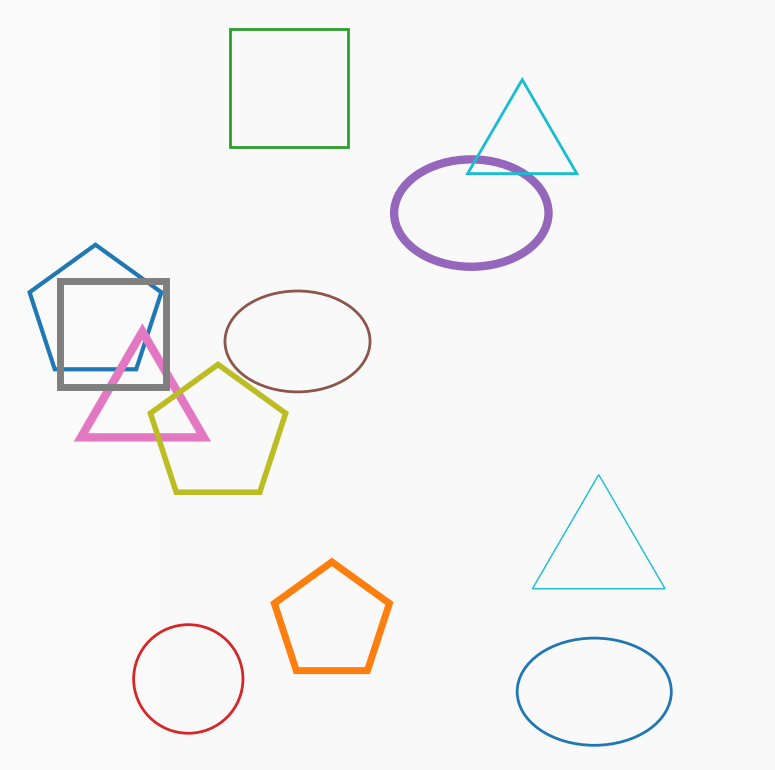[{"shape": "pentagon", "thickness": 1.5, "radius": 0.45, "center": [0.123, 0.593]}, {"shape": "oval", "thickness": 1, "radius": 0.5, "center": [0.767, 0.102]}, {"shape": "pentagon", "thickness": 2.5, "radius": 0.39, "center": [0.428, 0.192]}, {"shape": "square", "thickness": 1, "radius": 0.38, "center": [0.373, 0.886]}, {"shape": "circle", "thickness": 1, "radius": 0.35, "center": [0.243, 0.118]}, {"shape": "oval", "thickness": 3, "radius": 0.5, "center": [0.608, 0.723]}, {"shape": "oval", "thickness": 1, "radius": 0.47, "center": [0.384, 0.557]}, {"shape": "triangle", "thickness": 3, "radius": 0.46, "center": [0.184, 0.478]}, {"shape": "square", "thickness": 2.5, "radius": 0.34, "center": [0.146, 0.566]}, {"shape": "pentagon", "thickness": 2, "radius": 0.46, "center": [0.281, 0.435]}, {"shape": "triangle", "thickness": 1, "radius": 0.41, "center": [0.674, 0.815]}, {"shape": "triangle", "thickness": 0.5, "radius": 0.49, "center": [0.773, 0.285]}]